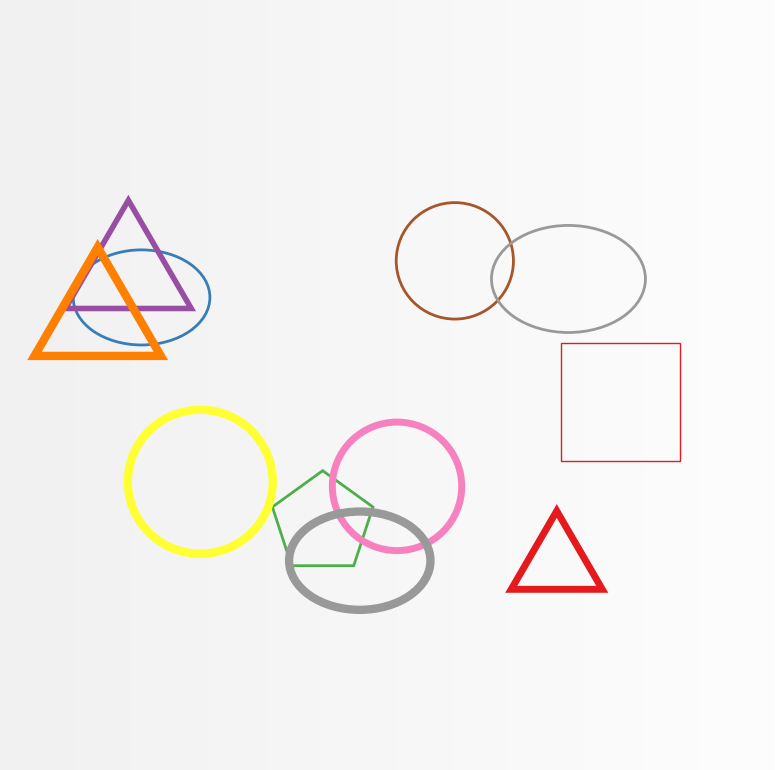[{"shape": "square", "thickness": 0.5, "radius": 0.38, "center": [0.801, 0.478]}, {"shape": "triangle", "thickness": 2.5, "radius": 0.34, "center": [0.718, 0.269]}, {"shape": "oval", "thickness": 1, "radius": 0.44, "center": [0.183, 0.614]}, {"shape": "pentagon", "thickness": 1, "radius": 0.34, "center": [0.416, 0.32]}, {"shape": "triangle", "thickness": 2, "radius": 0.47, "center": [0.166, 0.646]}, {"shape": "triangle", "thickness": 3, "radius": 0.47, "center": [0.126, 0.585]}, {"shape": "circle", "thickness": 3, "radius": 0.47, "center": [0.258, 0.374]}, {"shape": "circle", "thickness": 1, "radius": 0.38, "center": [0.587, 0.661]}, {"shape": "circle", "thickness": 2.5, "radius": 0.42, "center": [0.512, 0.368]}, {"shape": "oval", "thickness": 3, "radius": 0.46, "center": [0.464, 0.272]}, {"shape": "oval", "thickness": 1, "radius": 0.5, "center": [0.733, 0.638]}]